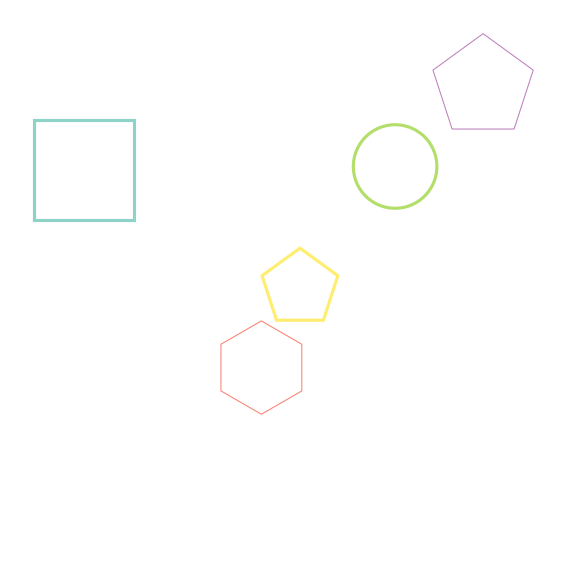[{"shape": "square", "thickness": 1.5, "radius": 0.43, "center": [0.145, 0.704]}, {"shape": "hexagon", "thickness": 0.5, "radius": 0.4, "center": [0.453, 0.363]}, {"shape": "circle", "thickness": 1.5, "radius": 0.36, "center": [0.684, 0.711]}, {"shape": "pentagon", "thickness": 0.5, "radius": 0.46, "center": [0.837, 0.85]}, {"shape": "pentagon", "thickness": 1.5, "radius": 0.34, "center": [0.519, 0.5]}]